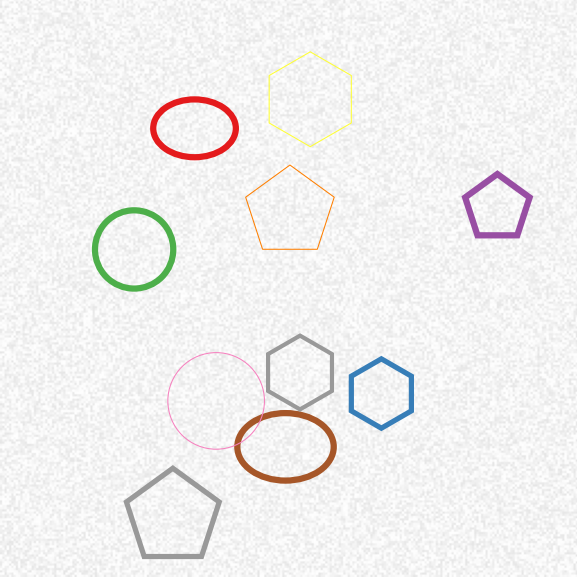[{"shape": "oval", "thickness": 3, "radius": 0.36, "center": [0.337, 0.777]}, {"shape": "hexagon", "thickness": 2.5, "radius": 0.3, "center": [0.66, 0.318]}, {"shape": "circle", "thickness": 3, "radius": 0.34, "center": [0.232, 0.567]}, {"shape": "pentagon", "thickness": 3, "radius": 0.29, "center": [0.861, 0.639]}, {"shape": "pentagon", "thickness": 0.5, "radius": 0.4, "center": [0.502, 0.633]}, {"shape": "hexagon", "thickness": 0.5, "radius": 0.41, "center": [0.537, 0.827]}, {"shape": "oval", "thickness": 3, "radius": 0.42, "center": [0.494, 0.225]}, {"shape": "circle", "thickness": 0.5, "radius": 0.42, "center": [0.374, 0.305]}, {"shape": "hexagon", "thickness": 2, "radius": 0.32, "center": [0.52, 0.354]}, {"shape": "pentagon", "thickness": 2.5, "radius": 0.42, "center": [0.299, 0.104]}]